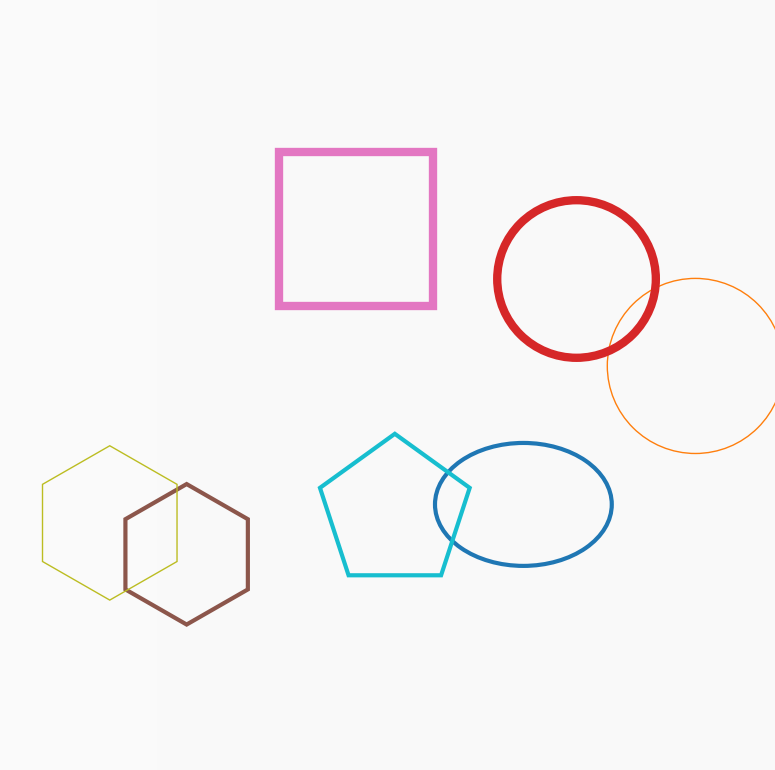[{"shape": "oval", "thickness": 1.5, "radius": 0.57, "center": [0.675, 0.345]}, {"shape": "circle", "thickness": 0.5, "radius": 0.57, "center": [0.897, 0.525]}, {"shape": "circle", "thickness": 3, "radius": 0.51, "center": [0.744, 0.638]}, {"shape": "hexagon", "thickness": 1.5, "radius": 0.46, "center": [0.241, 0.28]}, {"shape": "square", "thickness": 3, "radius": 0.5, "center": [0.459, 0.702]}, {"shape": "hexagon", "thickness": 0.5, "radius": 0.5, "center": [0.142, 0.321]}, {"shape": "pentagon", "thickness": 1.5, "radius": 0.51, "center": [0.509, 0.335]}]